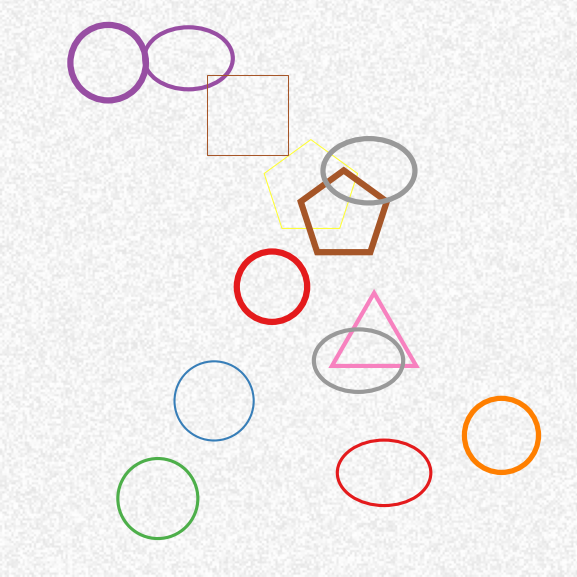[{"shape": "oval", "thickness": 1.5, "radius": 0.4, "center": [0.665, 0.18]}, {"shape": "circle", "thickness": 3, "radius": 0.3, "center": [0.471, 0.503]}, {"shape": "circle", "thickness": 1, "radius": 0.34, "center": [0.371, 0.305]}, {"shape": "circle", "thickness": 1.5, "radius": 0.35, "center": [0.273, 0.136]}, {"shape": "oval", "thickness": 2, "radius": 0.38, "center": [0.326, 0.898]}, {"shape": "circle", "thickness": 3, "radius": 0.33, "center": [0.187, 0.891]}, {"shape": "circle", "thickness": 2.5, "radius": 0.32, "center": [0.868, 0.245]}, {"shape": "pentagon", "thickness": 0.5, "radius": 0.43, "center": [0.538, 0.672]}, {"shape": "pentagon", "thickness": 3, "radius": 0.39, "center": [0.595, 0.626]}, {"shape": "square", "thickness": 0.5, "radius": 0.35, "center": [0.429, 0.8]}, {"shape": "triangle", "thickness": 2, "radius": 0.42, "center": [0.648, 0.408]}, {"shape": "oval", "thickness": 2, "radius": 0.39, "center": [0.621, 0.375]}, {"shape": "oval", "thickness": 2.5, "radius": 0.4, "center": [0.639, 0.703]}]